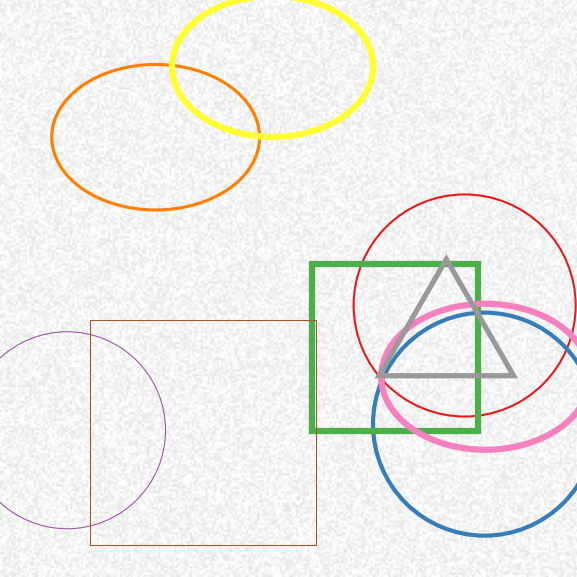[{"shape": "circle", "thickness": 1, "radius": 0.96, "center": [0.805, 0.47]}, {"shape": "circle", "thickness": 2, "radius": 0.97, "center": [0.839, 0.265]}, {"shape": "square", "thickness": 3, "radius": 0.72, "center": [0.684, 0.397]}, {"shape": "circle", "thickness": 0.5, "radius": 0.85, "center": [0.116, 0.254]}, {"shape": "oval", "thickness": 1.5, "radius": 0.9, "center": [0.27, 0.762]}, {"shape": "oval", "thickness": 3, "radius": 0.87, "center": [0.472, 0.884]}, {"shape": "square", "thickness": 0.5, "radius": 0.98, "center": [0.352, 0.25]}, {"shape": "oval", "thickness": 3, "radius": 0.9, "center": [0.841, 0.347]}, {"shape": "triangle", "thickness": 2.5, "radius": 0.67, "center": [0.773, 0.416]}]